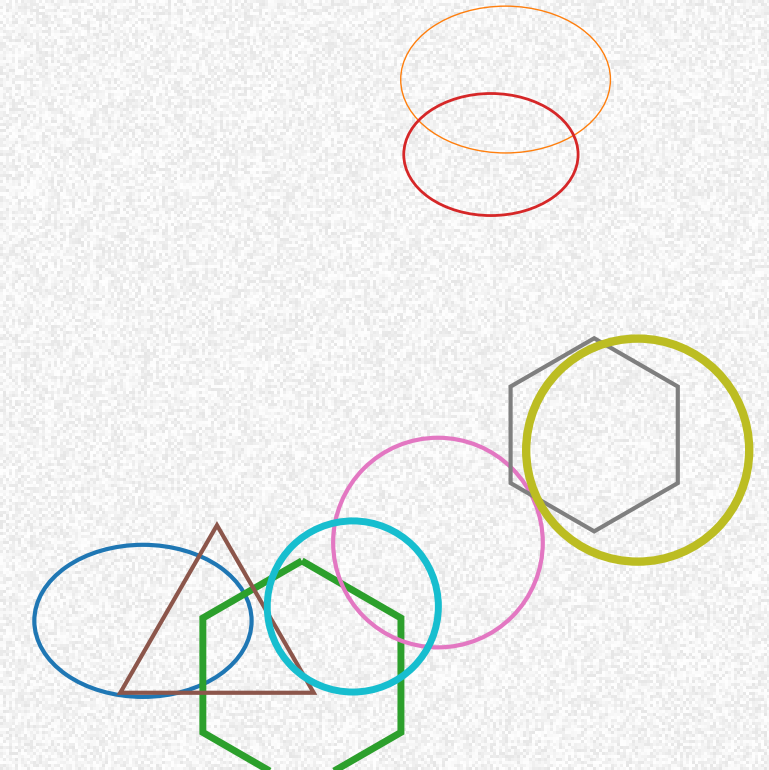[{"shape": "oval", "thickness": 1.5, "radius": 0.71, "center": [0.186, 0.194]}, {"shape": "oval", "thickness": 0.5, "radius": 0.68, "center": [0.657, 0.897]}, {"shape": "hexagon", "thickness": 2.5, "radius": 0.74, "center": [0.392, 0.123]}, {"shape": "oval", "thickness": 1, "radius": 0.57, "center": [0.638, 0.799]}, {"shape": "triangle", "thickness": 1.5, "radius": 0.73, "center": [0.282, 0.173]}, {"shape": "circle", "thickness": 1.5, "radius": 0.68, "center": [0.569, 0.295]}, {"shape": "hexagon", "thickness": 1.5, "radius": 0.63, "center": [0.772, 0.435]}, {"shape": "circle", "thickness": 3, "radius": 0.72, "center": [0.828, 0.415]}, {"shape": "circle", "thickness": 2.5, "radius": 0.56, "center": [0.458, 0.212]}]